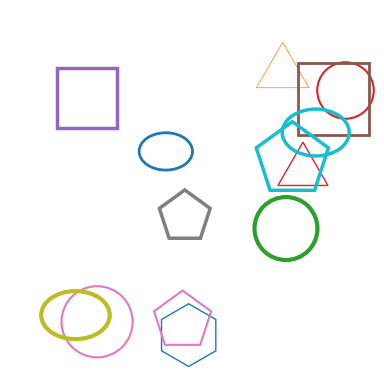[{"shape": "hexagon", "thickness": 1, "radius": 0.41, "center": [0.49, 0.13]}, {"shape": "oval", "thickness": 2, "radius": 0.35, "center": [0.431, 0.607]}, {"shape": "triangle", "thickness": 0.5, "radius": 0.39, "center": [0.734, 0.811]}, {"shape": "circle", "thickness": 3, "radius": 0.41, "center": [0.743, 0.406]}, {"shape": "triangle", "thickness": 1, "radius": 0.37, "center": [0.787, 0.556]}, {"shape": "circle", "thickness": 1.5, "radius": 0.37, "center": [0.897, 0.765]}, {"shape": "square", "thickness": 2.5, "radius": 0.39, "center": [0.226, 0.746]}, {"shape": "square", "thickness": 2, "radius": 0.47, "center": [0.866, 0.742]}, {"shape": "circle", "thickness": 1.5, "radius": 0.46, "center": [0.252, 0.164]}, {"shape": "pentagon", "thickness": 1.5, "radius": 0.39, "center": [0.474, 0.167]}, {"shape": "pentagon", "thickness": 2.5, "radius": 0.35, "center": [0.48, 0.437]}, {"shape": "oval", "thickness": 3, "radius": 0.45, "center": [0.196, 0.182]}, {"shape": "oval", "thickness": 2.5, "radius": 0.43, "center": [0.82, 0.656]}, {"shape": "pentagon", "thickness": 2.5, "radius": 0.49, "center": [0.759, 0.585]}]